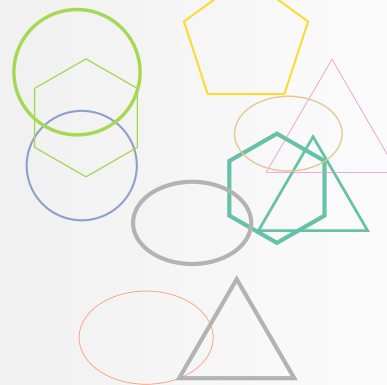[{"shape": "triangle", "thickness": 2, "radius": 0.81, "center": [0.808, 0.482]}, {"shape": "hexagon", "thickness": 3, "radius": 0.71, "center": [0.715, 0.511]}, {"shape": "oval", "thickness": 0.5, "radius": 0.86, "center": [0.377, 0.123]}, {"shape": "circle", "thickness": 1.5, "radius": 0.71, "center": [0.211, 0.57]}, {"shape": "triangle", "thickness": 0.5, "radius": 0.98, "center": [0.857, 0.65]}, {"shape": "hexagon", "thickness": 1, "radius": 0.77, "center": [0.222, 0.694]}, {"shape": "circle", "thickness": 2.5, "radius": 0.81, "center": [0.199, 0.812]}, {"shape": "pentagon", "thickness": 1.5, "radius": 0.84, "center": [0.635, 0.892]}, {"shape": "oval", "thickness": 1, "radius": 0.69, "center": [0.744, 0.653]}, {"shape": "triangle", "thickness": 3, "radius": 0.86, "center": [0.611, 0.103]}, {"shape": "oval", "thickness": 3, "radius": 0.76, "center": [0.496, 0.421]}]